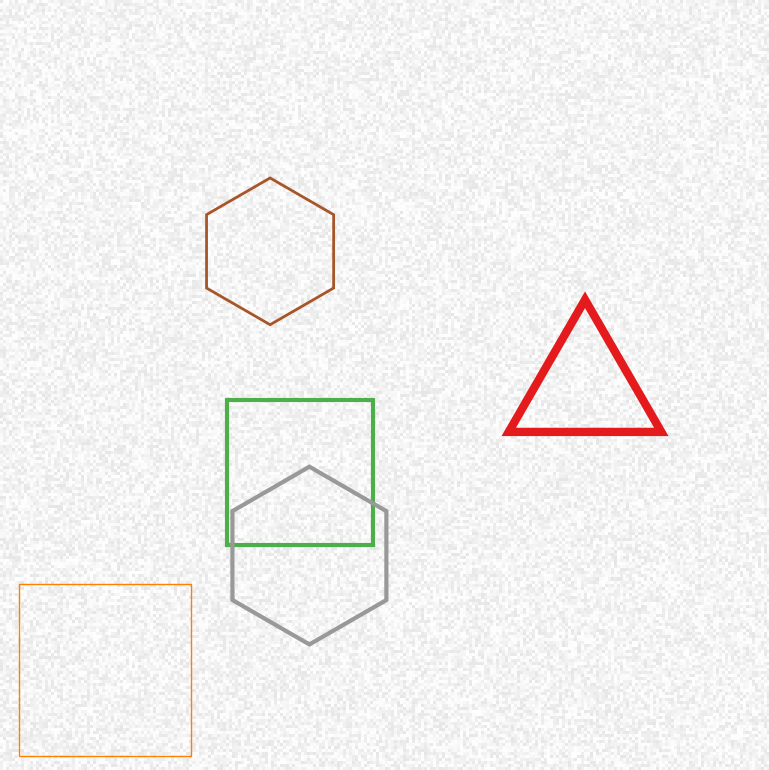[{"shape": "triangle", "thickness": 3, "radius": 0.57, "center": [0.76, 0.496]}, {"shape": "square", "thickness": 1.5, "radius": 0.47, "center": [0.39, 0.386]}, {"shape": "square", "thickness": 0.5, "radius": 0.56, "center": [0.136, 0.13]}, {"shape": "hexagon", "thickness": 1, "radius": 0.48, "center": [0.351, 0.674]}, {"shape": "hexagon", "thickness": 1.5, "radius": 0.58, "center": [0.402, 0.278]}]